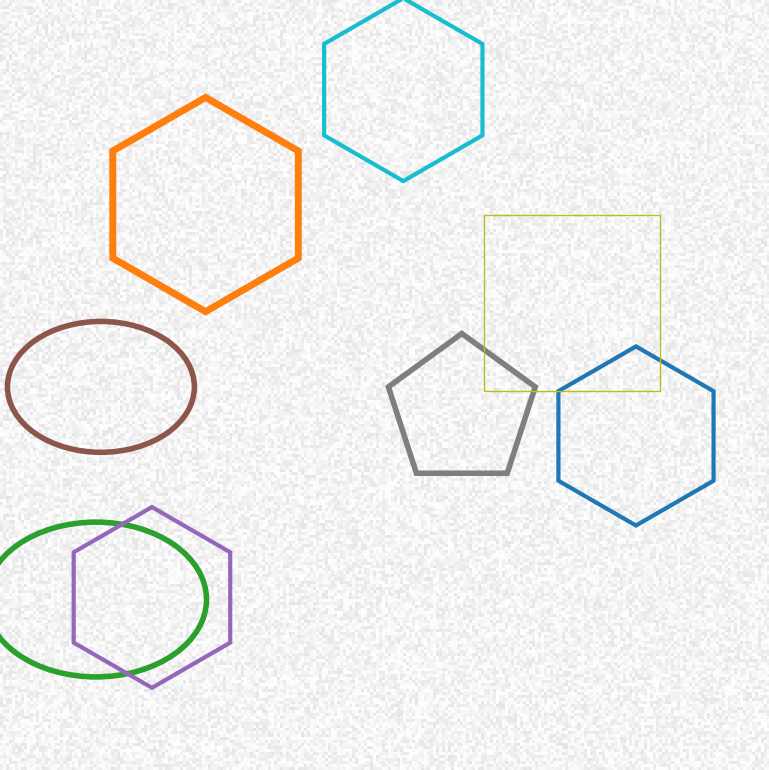[{"shape": "hexagon", "thickness": 1.5, "radius": 0.58, "center": [0.826, 0.434]}, {"shape": "hexagon", "thickness": 2.5, "radius": 0.7, "center": [0.267, 0.734]}, {"shape": "oval", "thickness": 2, "radius": 0.72, "center": [0.125, 0.221]}, {"shape": "hexagon", "thickness": 1.5, "radius": 0.59, "center": [0.197, 0.224]}, {"shape": "oval", "thickness": 2, "radius": 0.61, "center": [0.131, 0.498]}, {"shape": "pentagon", "thickness": 2, "radius": 0.5, "center": [0.6, 0.467]}, {"shape": "square", "thickness": 0.5, "radius": 0.57, "center": [0.742, 0.606]}, {"shape": "hexagon", "thickness": 1.5, "radius": 0.59, "center": [0.524, 0.884]}]